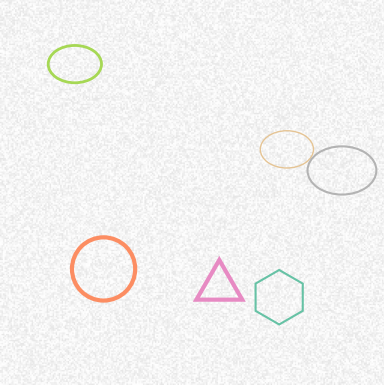[{"shape": "hexagon", "thickness": 1.5, "radius": 0.35, "center": [0.725, 0.228]}, {"shape": "circle", "thickness": 3, "radius": 0.41, "center": [0.269, 0.301]}, {"shape": "triangle", "thickness": 3, "radius": 0.34, "center": [0.57, 0.256]}, {"shape": "oval", "thickness": 2, "radius": 0.35, "center": [0.194, 0.833]}, {"shape": "oval", "thickness": 1, "radius": 0.35, "center": [0.745, 0.612]}, {"shape": "oval", "thickness": 1.5, "radius": 0.45, "center": [0.888, 0.557]}]